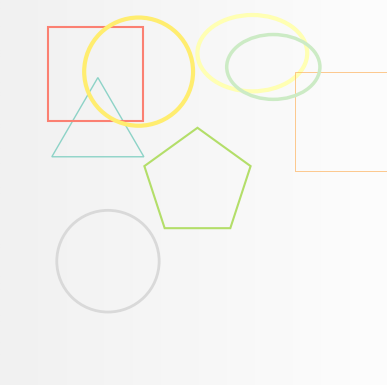[{"shape": "triangle", "thickness": 1, "radius": 0.69, "center": [0.253, 0.661]}, {"shape": "oval", "thickness": 3, "radius": 0.71, "center": [0.651, 0.862]}, {"shape": "square", "thickness": 1.5, "radius": 0.61, "center": [0.247, 0.808]}, {"shape": "square", "thickness": 0.5, "radius": 0.64, "center": [0.888, 0.685]}, {"shape": "pentagon", "thickness": 1.5, "radius": 0.72, "center": [0.51, 0.524]}, {"shape": "circle", "thickness": 2, "radius": 0.66, "center": [0.279, 0.322]}, {"shape": "oval", "thickness": 2.5, "radius": 0.6, "center": [0.705, 0.826]}, {"shape": "circle", "thickness": 3, "radius": 0.7, "center": [0.358, 0.814]}]